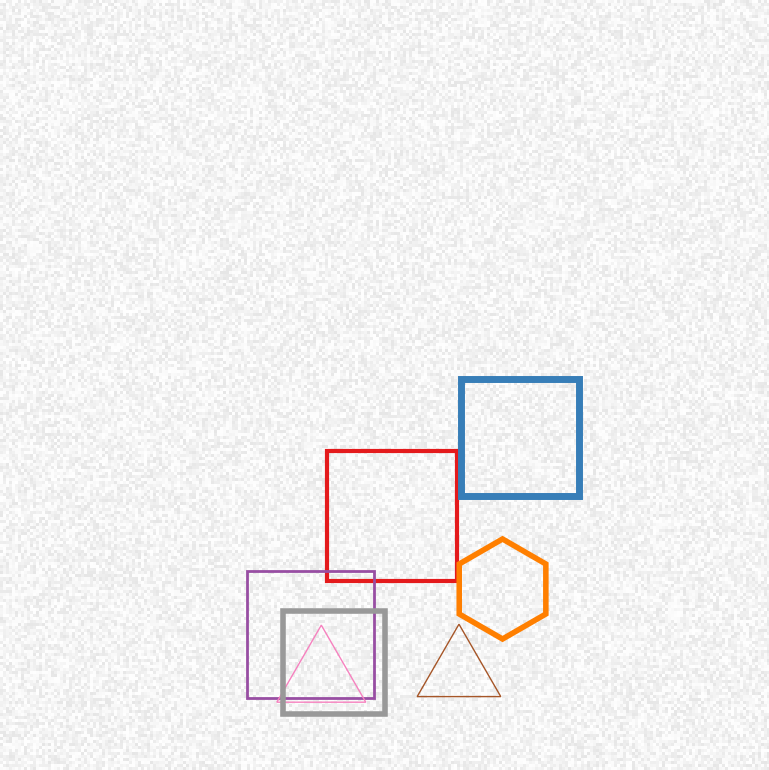[{"shape": "square", "thickness": 1.5, "radius": 0.42, "center": [0.509, 0.33]}, {"shape": "square", "thickness": 2.5, "radius": 0.38, "center": [0.675, 0.432]}, {"shape": "square", "thickness": 1, "radius": 0.41, "center": [0.404, 0.176]}, {"shape": "hexagon", "thickness": 2, "radius": 0.32, "center": [0.653, 0.235]}, {"shape": "triangle", "thickness": 0.5, "radius": 0.31, "center": [0.596, 0.127]}, {"shape": "triangle", "thickness": 0.5, "radius": 0.33, "center": [0.417, 0.121]}, {"shape": "square", "thickness": 2, "radius": 0.33, "center": [0.434, 0.14]}]